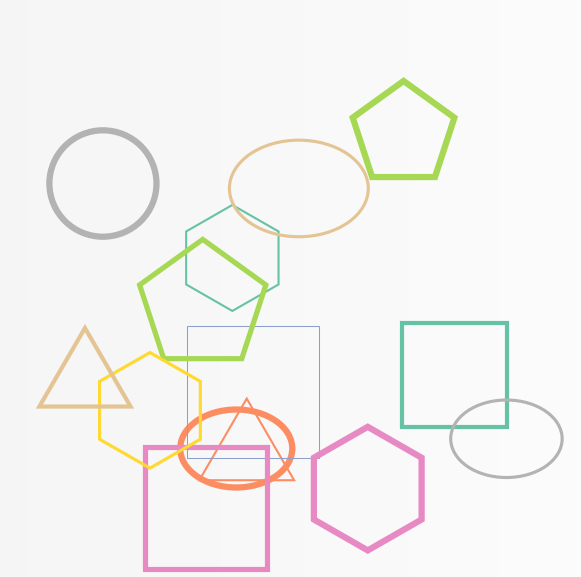[{"shape": "square", "thickness": 2, "radius": 0.45, "center": [0.782, 0.349]}, {"shape": "hexagon", "thickness": 1, "radius": 0.46, "center": [0.4, 0.552]}, {"shape": "oval", "thickness": 3, "radius": 0.48, "center": [0.406, 0.222]}, {"shape": "triangle", "thickness": 1, "radius": 0.47, "center": [0.424, 0.215]}, {"shape": "square", "thickness": 0.5, "radius": 0.57, "center": [0.435, 0.32]}, {"shape": "hexagon", "thickness": 3, "radius": 0.53, "center": [0.633, 0.153]}, {"shape": "square", "thickness": 2.5, "radius": 0.53, "center": [0.354, 0.12]}, {"shape": "pentagon", "thickness": 2.5, "radius": 0.57, "center": [0.349, 0.47]}, {"shape": "pentagon", "thickness": 3, "radius": 0.46, "center": [0.694, 0.767]}, {"shape": "hexagon", "thickness": 1.5, "radius": 0.5, "center": [0.258, 0.289]}, {"shape": "oval", "thickness": 1.5, "radius": 0.6, "center": [0.514, 0.673]}, {"shape": "triangle", "thickness": 2, "radius": 0.45, "center": [0.146, 0.34]}, {"shape": "circle", "thickness": 3, "radius": 0.46, "center": [0.177, 0.681]}, {"shape": "oval", "thickness": 1.5, "radius": 0.48, "center": [0.871, 0.239]}]